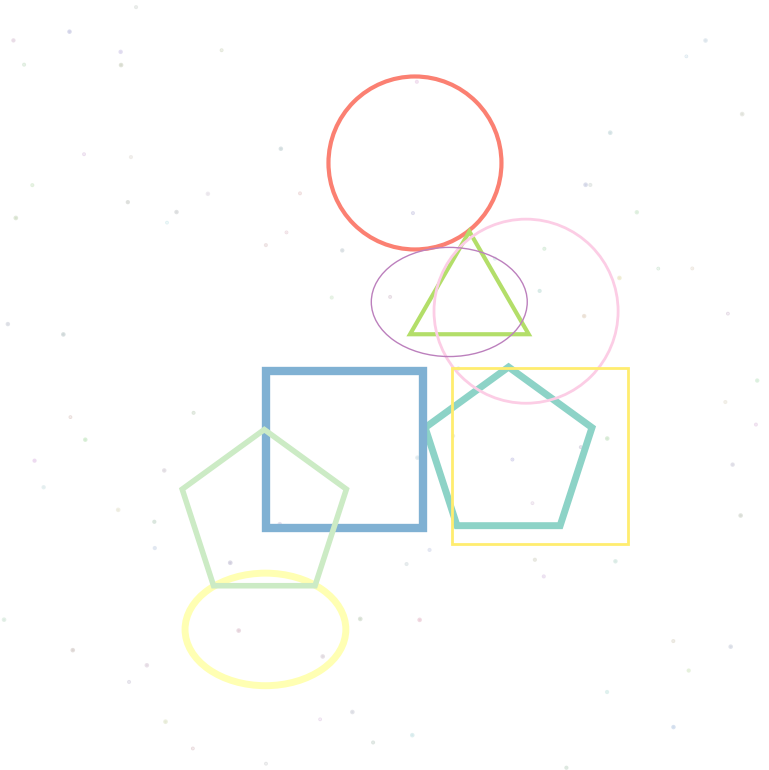[{"shape": "pentagon", "thickness": 2.5, "radius": 0.57, "center": [0.66, 0.409]}, {"shape": "oval", "thickness": 2.5, "radius": 0.52, "center": [0.345, 0.183]}, {"shape": "circle", "thickness": 1.5, "radius": 0.56, "center": [0.539, 0.788]}, {"shape": "square", "thickness": 3, "radius": 0.51, "center": [0.447, 0.416]}, {"shape": "triangle", "thickness": 1.5, "radius": 0.44, "center": [0.61, 0.61]}, {"shape": "circle", "thickness": 1, "radius": 0.6, "center": [0.683, 0.596]}, {"shape": "oval", "thickness": 0.5, "radius": 0.51, "center": [0.583, 0.608]}, {"shape": "pentagon", "thickness": 2, "radius": 0.56, "center": [0.343, 0.33]}, {"shape": "square", "thickness": 1, "radius": 0.57, "center": [0.701, 0.408]}]